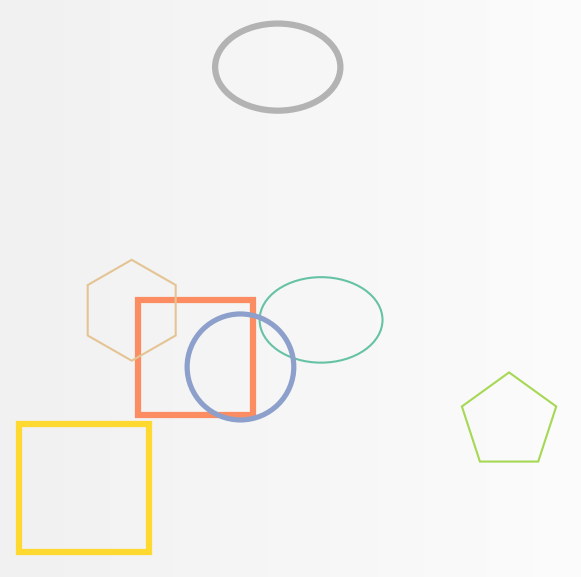[{"shape": "oval", "thickness": 1, "radius": 0.53, "center": [0.552, 0.445]}, {"shape": "square", "thickness": 3, "radius": 0.5, "center": [0.336, 0.38]}, {"shape": "circle", "thickness": 2.5, "radius": 0.46, "center": [0.414, 0.364]}, {"shape": "pentagon", "thickness": 1, "radius": 0.43, "center": [0.876, 0.269]}, {"shape": "square", "thickness": 3, "radius": 0.56, "center": [0.145, 0.154]}, {"shape": "hexagon", "thickness": 1, "radius": 0.44, "center": [0.227, 0.462]}, {"shape": "oval", "thickness": 3, "radius": 0.54, "center": [0.478, 0.883]}]